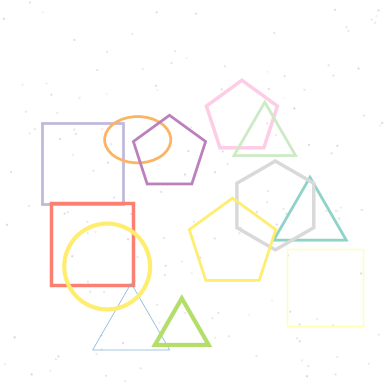[{"shape": "triangle", "thickness": 2, "radius": 0.54, "center": [0.805, 0.431]}, {"shape": "square", "thickness": 1, "radius": 0.5, "center": [0.843, 0.253]}, {"shape": "square", "thickness": 2, "radius": 0.53, "center": [0.214, 0.575]}, {"shape": "square", "thickness": 2.5, "radius": 0.53, "center": [0.24, 0.367]}, {"shape": "triangle", "thickness": 0.5, "radius": 0.58, "center": [0.341, 0.149]}, {"shape": "oval", "thickness": 2, "radius": 0.43, "center": [0.358, 0.637]}, {"shape": "triangle", "thickness": 3, "radius": 0.4, "center": [0.472, 0.144]}, {"shape": "pentagon", "thickness": 2.5, "radius": 0.48, "center": [0.628, 0.695]}, {"shape": "hexagon", "thickness": 2.5, "radius": 0.58, "center": [0.715, 0.466]}, {"shape": "pentagon", "thickness": 2, "radius": 0.49, "center": [0.44, 0.602]}, {"shape": "triangle", "thickness": 2, "radius": 0.46, "center": [0.688, 0.642]}, {"shape": "circle", "thickness": 3, "radius": 0.56, "center": [0.278, 0.308]}, {"shape": "pentagon", "thickness": 2, "radius": 0.59, "center": [0.604, 0.367]}]